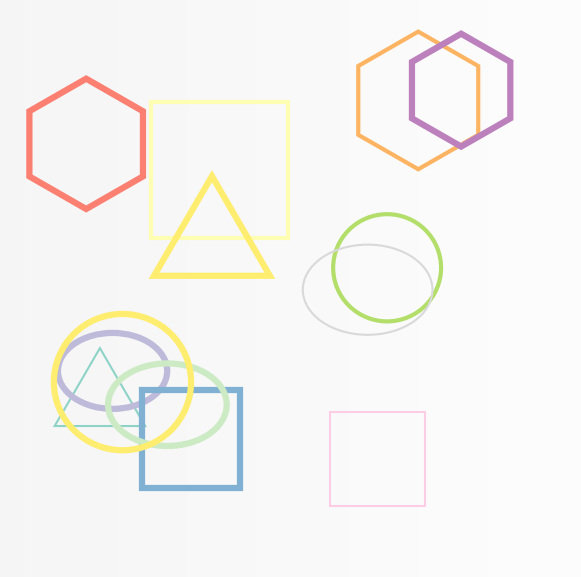[{"shape": "triangle", "thickness": 1, "radius": 0.45, "center": [0.172, 0.306]}, {"shape": "square", "thickness": 2, "radius": 0.59, "center": [0.377, 0.704]}, {"shape": "oval", "thickness": 3, "radius": 0.47, "center": [0.194, 0.357]}, {"shape": "hexagon", "thickness": 3, "radius": 0.56, "center": [0.148, 0.75]}, {"shape": "square", "thickness": 3, "radius": 0.42, "center": [0.329, 0.239]}, {"shape": "hexagon", "thickness": 2, "radius": 0.6, "center": [0.72, 0.825]}, {"shape": "circle", "thickness": 2, "radius": 0.46, "center": [0.666, 0.535]}, {"shape": "square", "thickness": 1, "radius": 0.41, "center": [0.65, 0.204]}, {"shape": "oval", "thickness": 1, "radius": 0.56, "center": [0.632, 0.497]}, {"shape": "hexagon", "thickness": 3, "radius": 0.49, "center": [0.793, 0.843]}, {"shape": "oval", "thickness": 3, "radius": 0.51, "center": [0.288, 0.298]}, {"shape": "triangle", "thickness": 3, "radius": 0.58, "center": [0.365, 0.579]}, {"shape": "circle", "thickness": 3, "radius": 0.59, "center": [0.211, 0.338]}]